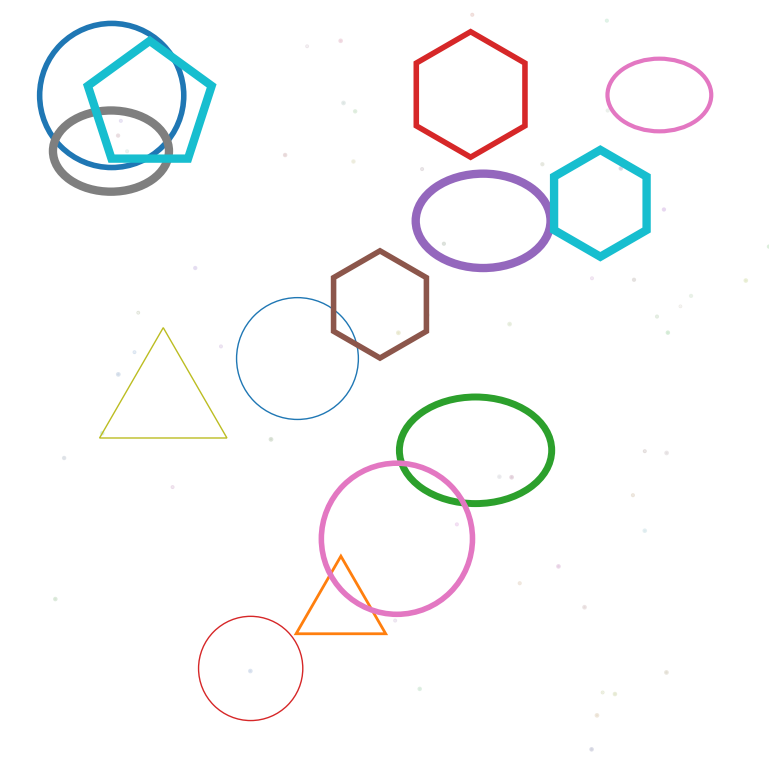[{"shape": "circle", "thickness": 2, "radius": 0.47, "center": [0.145, 0.876]}, {"shape": "circle", "thickness": 0.5, "radius": 0.4, "center": [0.386, 0.534]}, {"shape": "triangle", "thickness": 1, "radius": 0.34, "center": [0.443, 0.211]}, {"shape": "oval", "thickness": 2.5, "radius": 0.49, "center": [0.618, 0.415]}, {"shape": "circle", "thickness": 0.5, "radius": 0.34, "center": [0.326, 0.132]}, {"shape": "hexagon", "thickness": 2, "radius": 0.41, "center": [0.611, 0.877]}, {"shape": "oval", "thickness": 3, "radius": 0.44, "center": [0.627, 0.713]}, {"shape": "hexagon", "thickness": 2, "radius": 0.35, "center": [0.493, 0.605]}, {"shape": "circle", "thickness": 2, "radius": 0.49, "center": [0.515, 0.3]}, {"shape": "oval", "thickness": 1.5, "radius": 0.34, "center": [0.856, 0.877]}, {"shape": "oval", "thickness": 3, "radius": 0.38, "center": [0.144, 0.804]}, {"shape": "triangle", "thickness": 0.5, "radius": 0.48, "center": [0.212, 0.479]}, {"shape": "pentagon", "thickness": 3, "radius": 0.42, "center": [0.194, 0.862]}, {"shape": "hexagon", "thickness": 3, "radius": 0.35, "center": [0.78, 0.736]}]